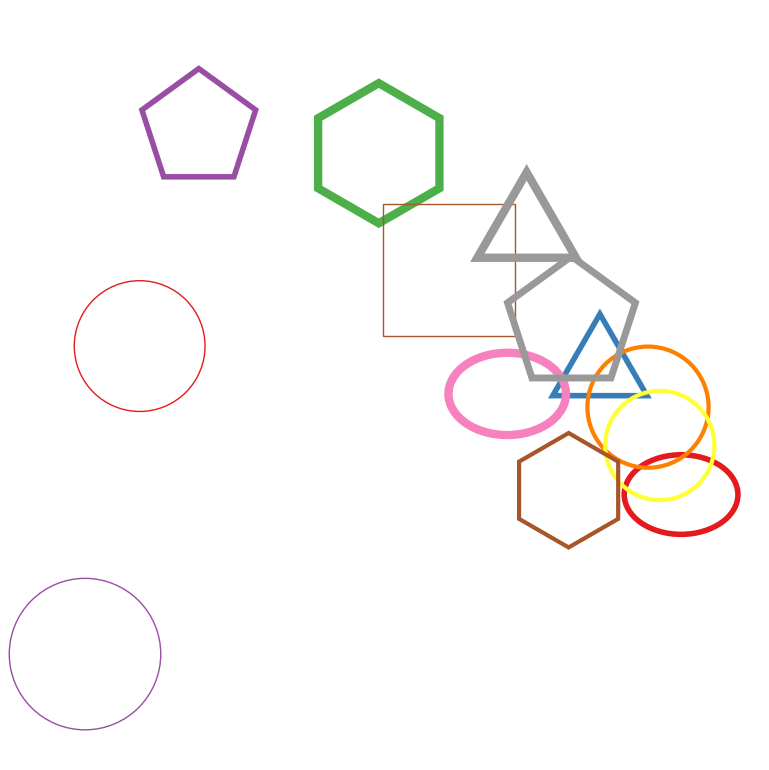[{"shape": "circle", "thickness": 0.5, "radius": 0.42, "center": [0.181, 0.551]}, {"shape": "oval", "thickness": 2, "radius": 0.37, "center": [0.885, 0.358]}, {"shape": "triangle", "thickness": 2, "radius": 0.35, "center": [0.779, 0.521]}, {"shape": "hexagon", "thickness": 3, "radius": 0.45, "center": [0.492, 0.801]}, {"shape": "circle", "thickness": 0.5, "radius": 0.49, "center": [0.11, 0.151]}, {"shape": "pentagon", "thickness": 2, "radius": 0.39, "center": [0.258, 0.833]}, {"shape": "circle", "thickness": 1.5, "radius": 0.39, "center": [0.842, 0.471]}, {"shape": "circle", "thickness": 1.5, "radius": 0.35, "center": [0.857, 0.421]}, {"shape": "square", "thickness": 0.5, "radius": 0.43, "center": [0.583, 0.649]}, {"shape": "hexagon", "thickness": 1.5, "radius": 0.37, "center": [0.738, 0.363]}, {"shape": "oval", "thickness": 3, "radius": 0.38, "center": [0.659, 0.488]}, {"shape": "triangle", "thickness": 3, "radius": 0.37, "center": [0.684, 0.702]}, {"shape": "pentagon", "thickness": 2.5, "radius": 0.44, "center": [0.742, 0.58]}]